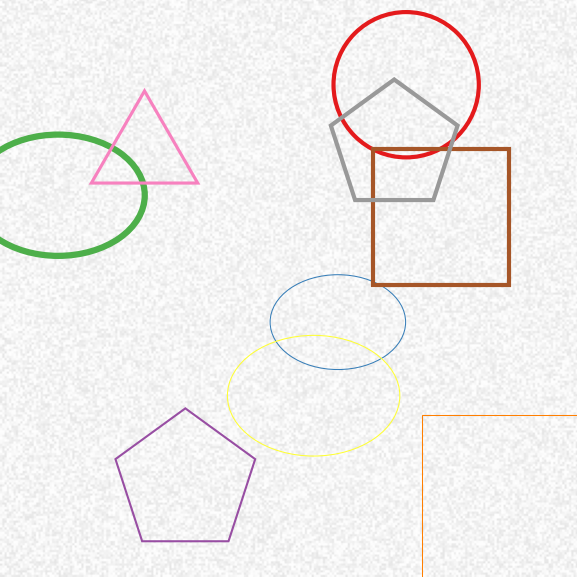[{"shape": "circle", "thickness": 2, "radius": 0.63, "center": [0.703, 0.852]}, {"shape": "oval", "thickness": 0.5, "radius": 0.59, "center": [0.585, 0.441]}, {"shape": "oval", "thickness": 3, "radius": 0.75, "center": [0.101, 0.661]}, {"shape": "pentagon", "thickness": 1, "radius": 0.64, "center": [0.321, 0.165]}, {"shape": "square", "thickness": 0.5, "radius": 0.73, "center": [0.877, 0.135]}, {"shape": "oval", "thickness": 0.5, "radius": 0.75, "center": [0.543, 0.314]}, {"shape": "square", "thickness": 2, "radius": 0.59, "center": [0.764, 0.623]}, {"shape": "triangle", "thickness": 1.5, "radius": 0.53, "center": [0.25, 0.735]}, {"shape": "pentagon", "thickness": 2, "radius": 0.58, "center": [0.683, 0.746]}]